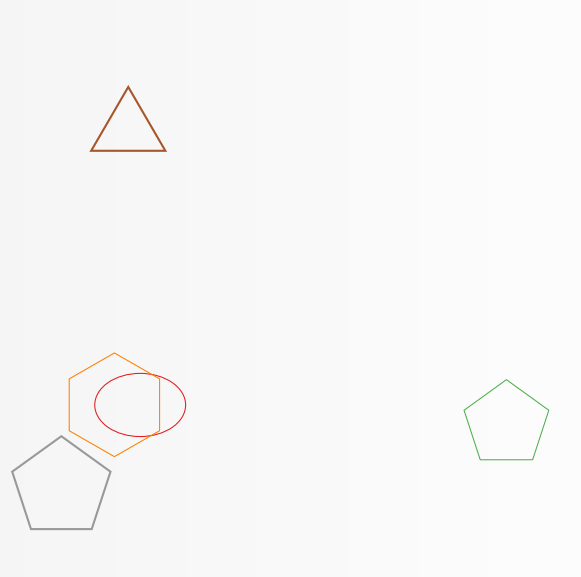[{"shape": "oval", "thickness": 0.5, "radius": 0.39, "center": [0.241, 0.298]}, {"shape": "pentagon", "thickness": 0.5, "radius": 0.38, "center": [0.871, 0.265]}, {"shape": "hexagon", "thickness": 0.5, "radius": 0.45, "center": [0.197, 0.298]}, {"shape": "triangle", "thickness": 1, "radius": 0.37, "center": [0.221, 0.775]}, {"shape": "pentagon", "thickness": 1, "radius": 0.44, "center": [0.106, 0.155]}]